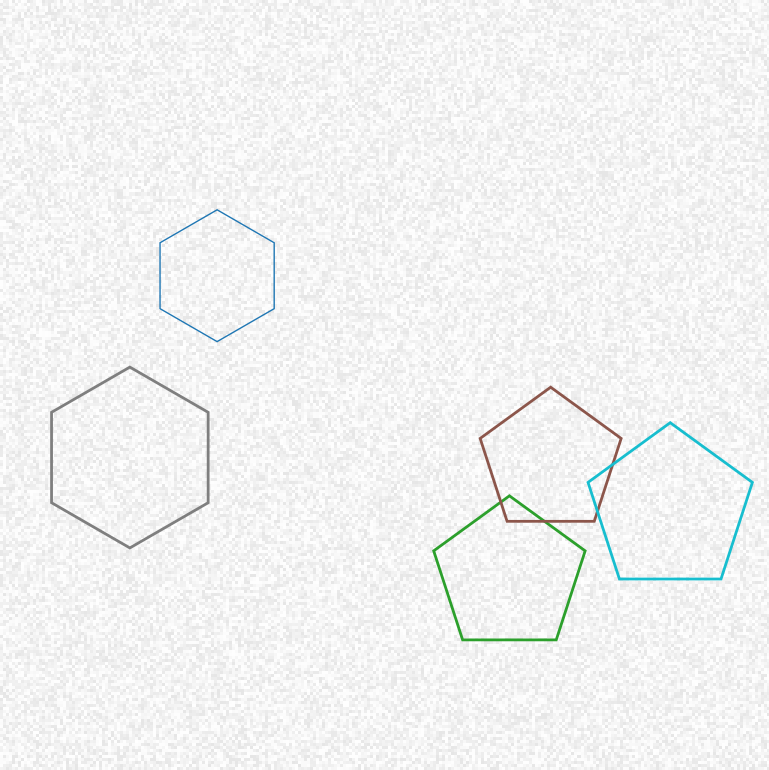[{"shape": "hexagon", "thickness": 0.5, "radius": 0.43, "center": [0.282, 0.642]}, {"shape": "pentagon", "thickness": 1, "radius": 0.52, "center": [0.662, 0.253]}, {"shape": "pentagon", "thickness": 1, "radius": 0.48, "center": [0.715, 0.401]}, {"shape": "hexagon", "thickness": 1, "radius": 0.59, "center": [0.169, 0.406]}, {"shape": "pentagon", "thickness": 1, "radius": 0.56, "center": [0.87, 0.339]}]